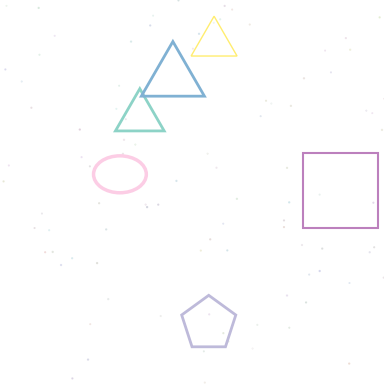[{"shape": "triangle", "thickness": 2, "radius": 0.37, "center": [0.363, 0.696]}, {"shape": "pentagon", "thickness": 2, "radius": 0.37, "center": [0.542, 0.159]}, {"shape": "triangle", "thickness": 2, "radius": 0.47, "center": [0.449, 0.797]}, {"shape": "oval", "thickness": 2.5, "radius": 0.34, "center": [0.312, 0.547]}, {"shape": "square", "thickness": 1.5, "radius": 0.49, "center": [0.884, 0.505]}, {"shape": "triangle", "thickness": 1, "radius": 0.34, "center": [0.556, 0.889]}]